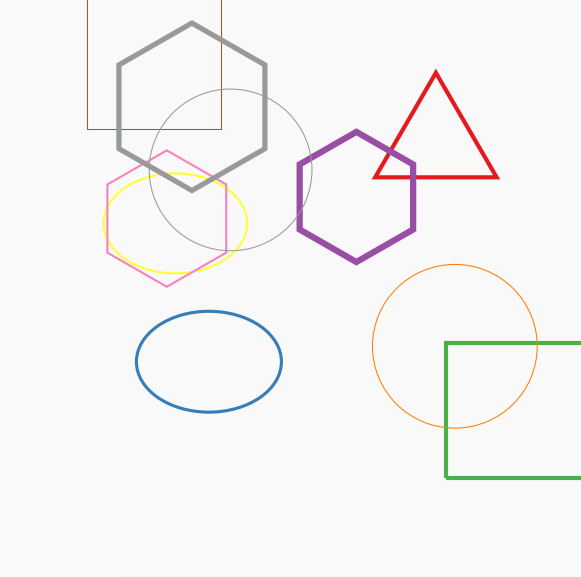[{"shape": "triangle", "thickness": 2, "radius": 0.6, "center": [0.75, 0.752]}, {"shape": "oval", "thickness": 1.5, "radius": 0.62, "center": [0.359, 0.373]}, {"shape": "square", "thickness": 2, "radius": 0.58, "center": [0.885, 0.289]}, {"shape": "hexagon", "thickness": 3, "radius": 0.56, "center": [0.613, 0.658]}, {"shape": "circle", "thickness": 0.5, "radius": 0.71, "center": [0.783, 0.399]}, {"shape": "oval", "thickness": 1, "radius": 0.62, "center": [0.302, 0.612]}, {"shape": "square", "thickness": 0.5, "radius": 0.57, "center": [0.265, 0.89]}, {"shape": "hexagon", "thickness": 1, "radius": 0.59, "center": [0.287, 0.621]}, {"shape": "circle", "thickness": 0.5, "radius": 0.7, "center": [0.397, 0.705]}, {"shape": "hexagon", "thickness": 2.5, "radius": 0.73, "center": [0.33, 0.814]}]